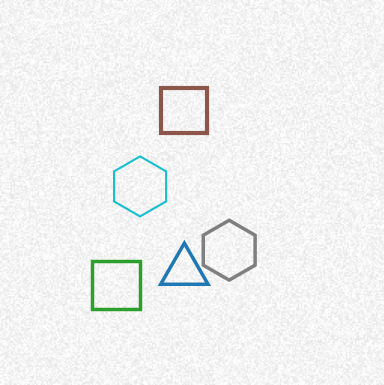[{"shape": "triangle", "thickness": 2.5, "radius": 0.36, "center": [0.479, 0.297]}, {"shape": "square", "thickness": 2.5, "radius": 0.31, "center": [0.301, 0.26]}, {"shape": "square", "thickness": 3, "radius": 0.3, "center": [0.478, 0.714]}, {"shape": "hexagon", "thickness": 2.5, "radius": 0.39, "center": [0.595, 0.35]}, {"shape": "hexagon", "thickness": 1.5, "radius": 0.39, "center": [0.364, 0.516]}]